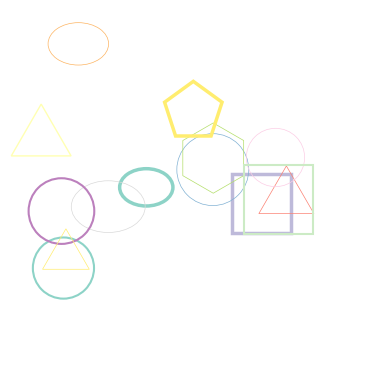[{"shape": "circle", "thickness": 1.5, "radius": 0.4, "center": [0.165, 0.304]}, {"shape": "oval", "thickness": 2.5, "radius": 0.35, "center": [0.38, 0.513]}, {"shape": "triangle", "thickness": 1, "radius": 0.45, "center": [0.107, 0.64]}, {"shape": "square", "thickness": 2.5, "radius": 0.38, "center": [0.679, 0.472]}, {"shape": "triangle", "thickness": 0.5, "radius": 0.41, "center": [0.744, 0.486]}, {"shape": "circle", "thickness": 0.5, "radius": 0.47, "center": [0.553, 0.559]}, {"shape": "oval", "thickness": 0.5, "radius": 0.39, "center": [0.203, 0.886]}, {"shape": "hexagon", "thickness": 0.5, "radius": 0.46, "center": [0.554, 0.589]}, {"shape": "circle", "thickness": 0.5, "radius": 0.38, "center": [0.716, 0.591]}, {"shape": "oval", "thickness": 0.5, "radius": 0.48, "center": [0.281, 0.463]}, {"shape": "circle", "thickness": 1.5, "radius": 0.43, "center": [0.16, 0.452]}, {"shape": "square", "thickness": 1.5, "radius": 0.45, "center": [0.723, 0.482]}, {"shape": "pentagon", "thickness": 2.5, "radius": 0.39, "center": [0.502, 0.71]}, {"shape": "triangle", "thickness": 0.5, "radius": 0.35, "center": [0.171, 0.336]}]